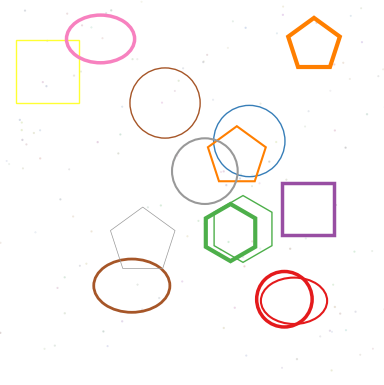[{"shape": "oval", "thickness": 1.5, "radius": 0.43, "center": [0.764, 0.219]}, {"shape": "circle", "thickness": 2.5, "radius": 0.36, "center": [0.739, 0.223]}, {"shape": "circle", "thickness": 1, "radius": 0.46, "center": [0.648, 0.634]}, {"shape": "hexagon", "thickness": 1, "radius": 0.43, "center": [0.631, 0.405]}, {"shape": "hexagon", "thickness": 3, "radius": 0.37, "center": [0.599, 0.396]}, {"shape": "square", "thickness": 2.5, "radius": 0.34, "center": [0.8, 0.458]}, {"shape": "pentagon", "thickness": 3, "radius": 0.35, "center": [0.816, 0.883]}, {"shape": "pentagon", "thickness": 1.5, "radius": 0.4, "center": [0.615, 0.593]}, {"shape": "square", "thickness": 1, "radius": 0.41, "center": [0.124, 0.813]}, {"shape": "circle", "thickness": 1, "radius": 0.46, "center": [0.429, 0.732]}, {"shape": "oval", "thickness": 2, "radius": 0.49, "center": [0.342, 0.258]}, {"shape": "oval", "thickness": 2.5, "radius": 0.44, "center": [0.261, 0.899]}, {"shape": "pentagon", "thickness": 0.5, "radius": 0.44, "center": [0.371, 0.374]}, {"shape": "circle", "thickness": 1.5, "radius": 0.43, "center": [0.532, 0.555]}]